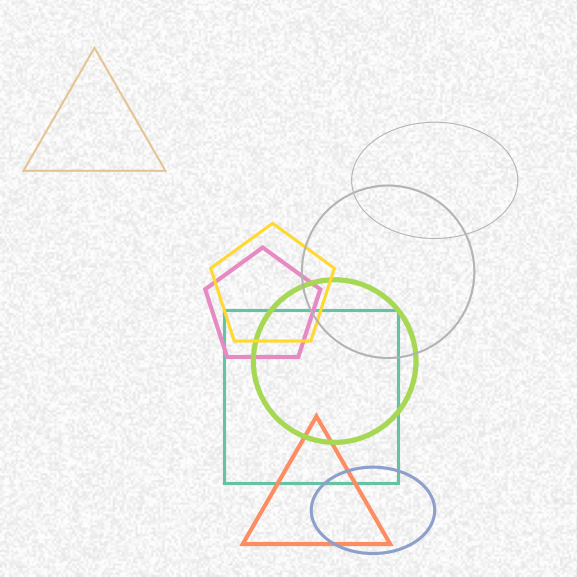[{"shape": "square", "thickness": 1.5, "radius": 0.75, "center": [0.539, 0.313]}, {"shape": "triangle", "thickness": 2, "radius": 0.74, "center": [0.548, 0.131]}, {"shape": "oval", "thickness": 1.5, "radius": 0.53, "center": [0.646, 0.115]}, {"shape": "pentagon", "thickness": 2, "radius": 0.52, "center": [0.455, 0.466]}, {"shape": "circle", "thickness": 2.5, "radius": 0.7, "center": [0.58, 0.374]}, {"shape": "pentagon", "thickness": 1.5, "radius": 0.56, "center": [0.472, 0.5]}, {"shape": "triangle", "thickness": 1, "radius": 0.71, "center": [0.164, 0.774]}, {"shape": "oval", "thickness": 0.5, "radius": 0.72, "center": [0.753, 0.687]}, {"shape": "circle", "thickness": 1, "radius": 0.75, "center": [0.672, 0.528]}]